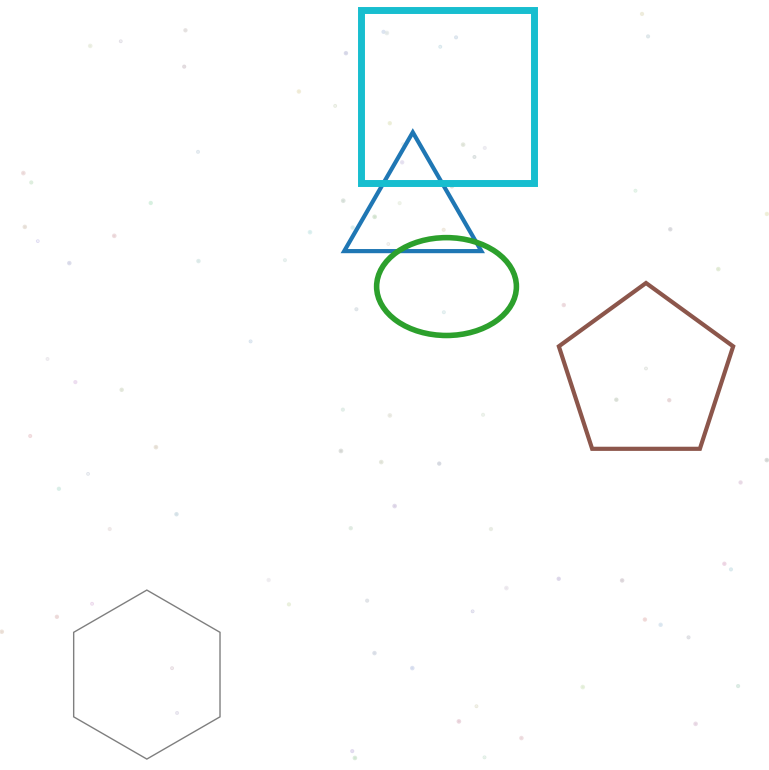[{"shape": "triangle", "thickness": 1.5, "radius": 0.51, "center": [0.536, 0.725]}, {"shape": "oval", "thickness": 2, "radius": 0.45, "center": [0.58, 0.628]}, {"shape": "pentagon", "thickness": 1.5, "radius": 0.6, "center": [0.839, 0.513]}, {"shape": "hexagon", "thickness": 0.5, "radius": 0.55, "center": [0.191, 0.124]}, {"shape": "square", "thickness": 2.5, "radius": 0.56, "center": [0.582, 0.874]}]